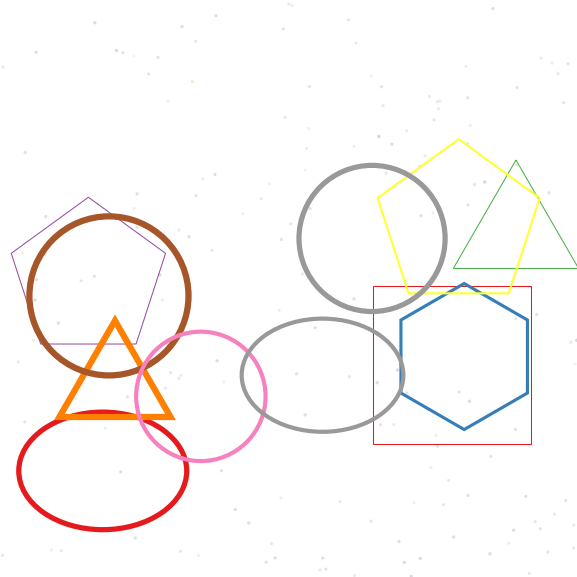[{"shape": "square", "thickness": 0.5, "radius": 0.68, "center": [0.783, 0.368]}, {"shape": "oval", "thickness": 2.5, "radius": 0.73, "center": [0.178, 0.184]}, {"shape": "hexagon", "thickness": 1.5, "radius": 0.63, "center": [0.804, 0.382]}, {"shape": "triangle", "thickness": 0.5, "radius": 0.63, "center": [0.893, 0.597]}, {"shape": "pentagon", "thickness": 0.5, "radius": 0.7, "center": [0.153, 0.517]}, {"shape": "triangle", "thickness": 3, "radius": 0.56, "center": [0.199, 0.333]}, {"shape": "pentagon", "thickness": 1, "radius": 0.74, "center": [0.794, 0.611]}, {"shape": "circle", "thickness": 3, "radius": 0.69, "center": [0.189, 0.487]}, {"shape": "circle", "thickness": 2, "radius": 0.56, "center": [0.348, 0.313]}, {"shape": "oval", "thickness": 2, "radius": 0.7, "center": [0.558, 0.349]}, {"shape": "circle", "thickness": 2.5, "radius": 0.63, "center": [0.644, 0.586]}]